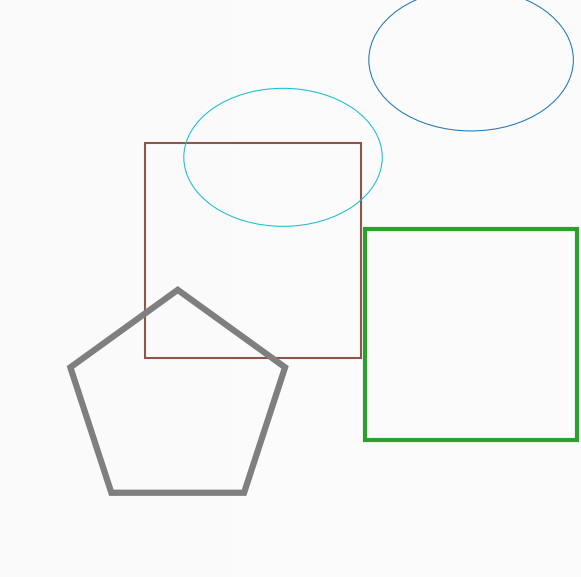[{"shape": "oval", "thickness": 0.5, "radius": 0.88, "center": [0.81, 0.896]}, {"shape": "square", "thickness": 2, "radius": 0.91, "center": [0.81, 0.42]}, {"shape": "square", "thickness": 1, "radius": 0.93, "center": [0.435, 0.565]}, {"shape": "pentagon", "thickness": 3, "radius": 0.97, "center": [0.306, 0.303]}, {"shape": "oval", "thickness": 0.5, "radius": 0.85, "center": [0.487, 0.727]}]